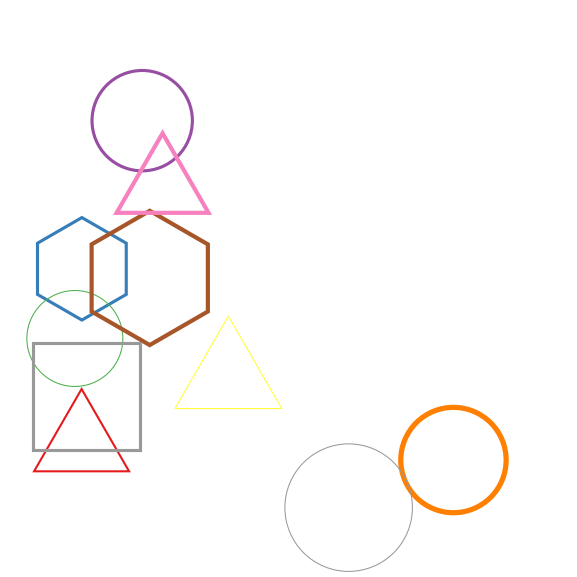[{"shape": "triangle", "thickness": 1, "radius": 0.47, "center": [0.141, 0.231]}, {"shape": "hexagon", "thickness": 1.5, "radius": 0.44, "center": [0.142, 0.534]}, {"shape": "circle", "thickness": 0.5, "radius": 0.42, "center": [0.13, 0.413]}, {"shape": "circle", "thickness": 1.5, "radius": 0.43, "center": [0.246, 0.79]}, {"shape": "circle", "thickness": 2.5, "radius": 0.46, "center": [0.785, 0.203]}, {"shape": "triangle", "thickness": 0.5, "radius": 0.53, "center": [0.395, 0.345]}, {"shape": "hexagon", "thickness": 2, "radius": 0.58, "center": [0.259, 0.518]}, {"shape": "triangle", "thickness": 2, "radius": 0.46, "center": [0.281, 0.677]}, {"shape": "square", "thickness": 1.5, "radius": 0.46, "center": [0.15, 0.312]}, {"shape": "circle", "thickness": 0.5, "radius": 0.55, "center": [0.604, 0.12]}]